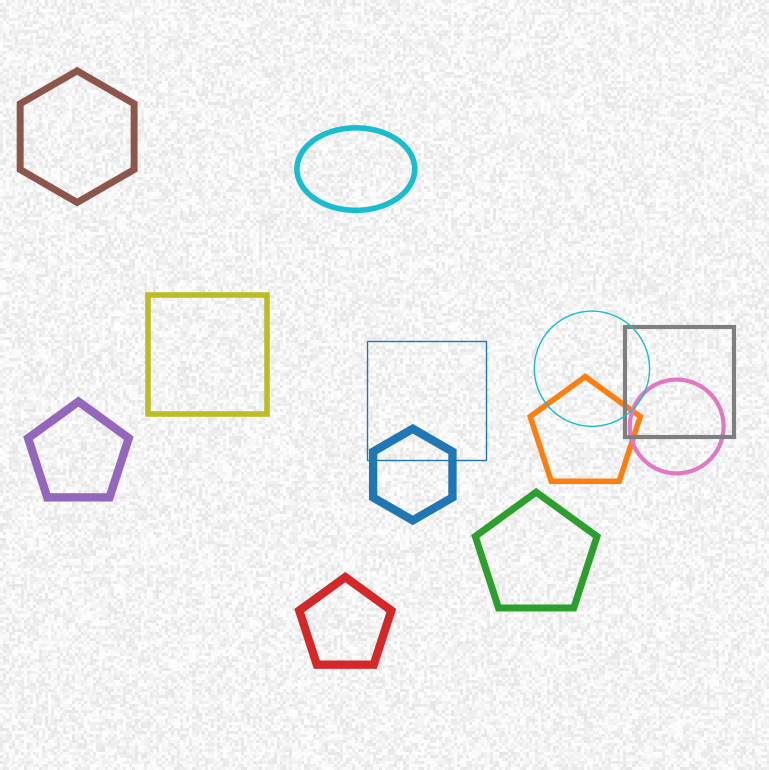[{"shape": "square", "thickness": 0.5, "radius": 0.39, "center": [0.554, 0.48]}, {"shape": "hexagon", "thickness": 3, "radius": 0.3, "center": [0.536, 0.384]}, {"shape": "pentagon", "thickness": 2, "radius": 0.38, "center": [0.76, 0.436]}, {"shape": "pentagon", "thickness": 2.5, "radius": 0.42, "center": [0.696, 0.278]}, {"shape": "pentagon", "thickness": 3, "radius": 0.31, "center": [0.448, 0.188]}, {"shape": "pentagon", "thickness": 3, "radius": 0.34, "center": [0.102, 0.41]}, {"shape": "hexagon", "thickness": 2.5, "radius": 0.43, "center": [0.1, 0.823]}, {"shape": "circle", "thickness": 1.5, "radius": 0.3, "center": [0.879, 0.446]}, {"shape": "square", "thickness": 1.5, "radius": 0.36, "center": [0.882, 0.504]}, {"shape": "square", "thickness": 2, "radius": 0.39, "center": [0.269, 0.54]}, {"shape": "oval", "thickness": 2, "radius": 0.38, "center": [0.462, 0.78]}, {"shape": "circle", "thickness": 0.5, "radius": 0.37, "center": [0.769, 0.521]}]